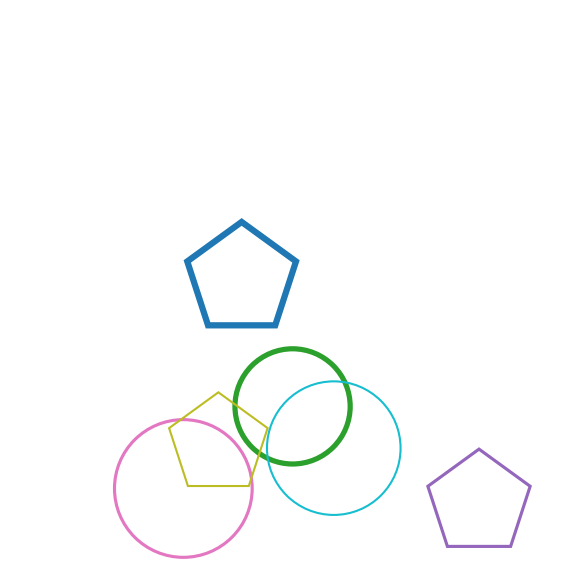[{"shape": "pentagon", "thickness": 3, "radius": 0.49, "center": [0.418, 0.516]}, {"shape": "circle", "thickness": 2.5, "radius": 0.5, "center": [0.507, 0.295]}, {"shape": "pentagon", "thickness": 1.5, "radius": 0.47, "center": [0.829, 0.128]}, {"shape": "circle", "thickness": 1.5, "radius": 0.6, "center": [0.317, 0.153]}, {"shape": "pentagon", "thickness": 1, "radius": 0.45, "center": [0.378, 0.23]}, {"shape": "circle", "thickness": 1, "radius": 0.58, "center": [0.578, 0.223]}]